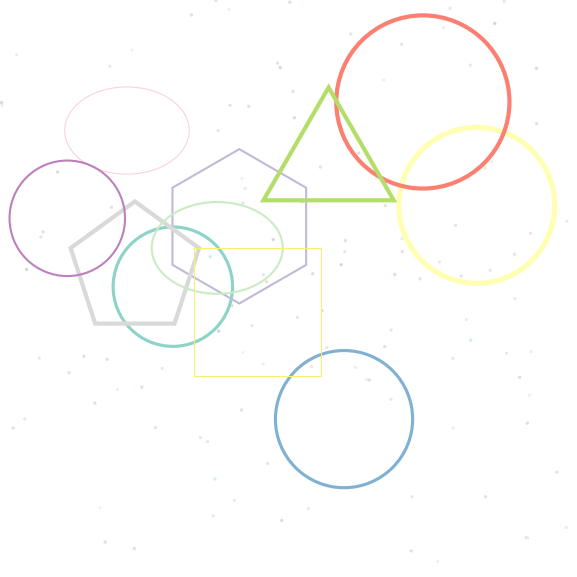[{"shape": "circle", "thickness": 1.5, "radius": 0.52, "center": [0.299, 0.503]}, {"shape": "circle", "thickness": 2.5, "radius": 0.68, "center": [0.826, 0.644]}, {"shape": "hexagon", "thickness": 1, "radius": 0.67, "center": [0.414, 0.607]}, {"shape": "circle", "thickness": 2, "radius": 0.75, "center": [0.732, 0.823]}, {"shape": "circle", "thickness": 1.5, "radius": 0.59, "center": [0.596, 0.273]}, {"shape": "triangle", "thickness": 2, "radius": 0.65, "center": [0.569, 0.717]}, {"shape": "oval", "thickness": 0.5, "radius": 0.54, "center": [0.22, 0.773]}, {"shape": "pentagon", "thickness": 2, "radius": 0.58, "center": [0.234, 0.533]}, {"shape": "circle", "thickness": 1, "radius": 0.5, "center": [0.117, 0.621]}, {"shape": "oval", "thickness": 1, "radius": 0.57, "center": [0.376, 0.57]}, {"shape": "square", "thickness": 0.5, "radius": 0.55, "center": [0.446, 0.459]}]